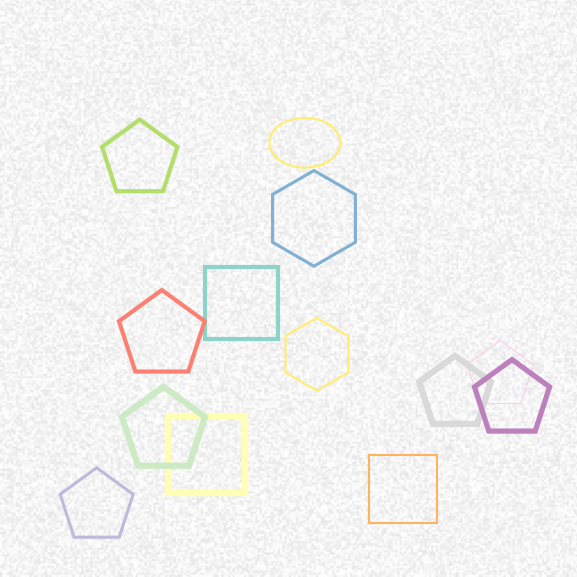[{"shape": "square", "thickness": 2, "radius": 0.31, "center": [0.418, 0.474]}, {"shape": "square", "thickness": 3, "radius": 0.33, "center": [0.358, 0.212]}, {"shape": "pentagon", "thickness": 1.5, "radius": 0.33, "center": [0.167, 0.123]}, {"shape": "pentagon", "thickness": 2, "radius": 0.39, "center": [0.28, 0.419]}, {"shape": "hexagon", "thickness": 1.5, "radius": 0.41, "center": [0.544, 0.621]}, {"shape": "square", "thickness": 1, "radius": 0.29, "center": [0.698, 0.152]}, {"shape": "pentagon", "thickness": 2, "radius": 0.34, "center": [0.242, 0.724]}, {"shape": "pentagon", "thickness": 0.5, "radius": 0.3, "center": [0.866, 0.349]}, {"shape": "pentagon", "thickness": 3, "radius": 0.33, "center": [0.788, 0.318]}, {"shape": "pentagon", "thickness": 2.5, "radius": 0.34, "center": [0.887, 0.308]}, {"shape": "pentagon", "thickness": 3, "radius": 0.38, "center": [0.283, 0.254]}, {"shape": "oval", "thickness": 1, "radius": 0.31, "center": [0.528, 0.752]}, {"shape": "hexagon", "thickness": 1, "radius": 0.32, "center": [0.549, 0.386]}]